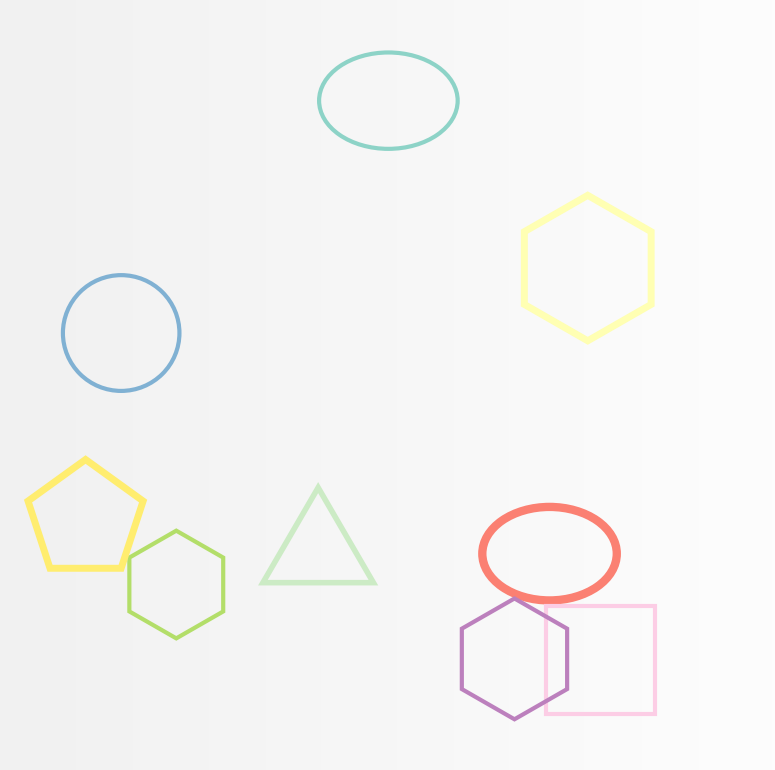[{"shape": "oval", "thickness": 1.5, "radius": 0.45, "center": [0.501, 0.869]}, {"shape": "hexagon", "thickness": 2.5, "radius": 0.47, "center": [0.758, 0.652]}, {"shape": "oval", "thickness": 3, "radius": 0.43, "center": [0.709, 0.281]}, {"shape": "circle", "thickness": 1.5, "radius": 0.38, "center": [0.156, 0.567]}, {"shape": "hexagon", "thickness": 1.5, "radius": 0.35, "center": [0.227, 0.241]}, {"shape": "square", "thickness": 1.5, "radius": 0.35, "center": [0.775, 0.143]}, {"shape": "hexagon", "thickness": 1.5, "radius": 0.39, "center": [0.664, 0.144]}, {"shape": "triangle", "thickness": 2, "radius": 0.41, "center": [0.411, 0.284]}, {"shape": "pentagon", "thickness": 2.5, "radius": 0.39, "center": [0.11, 0.325]}]